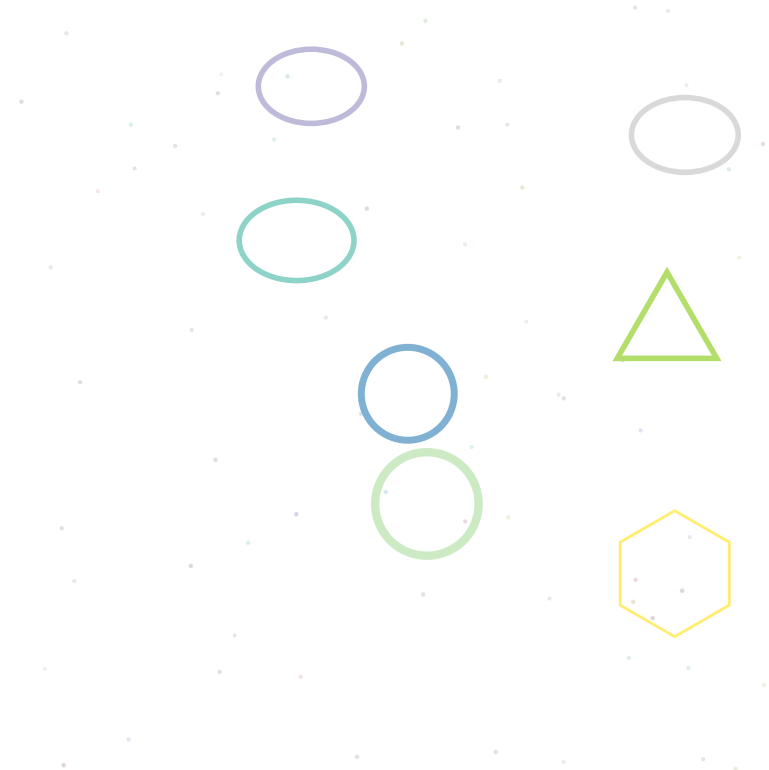[{"shape": "oval", "thickness": 2, "radius": 0.37, "center": [0.385, 0.688]}, {"shape": "oval", "thickness": 2, "radius": 0.34, "center": [0.404, 0.888]}, {"shape": "circle", "thickness": 2.5, "radius": 0.3, "center": [0.53, 0.489]}, {"shape": "triangle", "thickness": 2, "radius": 0.37, "center": [0.866, 0.572]}, {"shape": "oval", "thickness": 2, "radius": 0.35, "center": [0.889, 0.825]}, {"shape": "circle", "thickness": 3, "radius": 0.34, "center": [0.554, 0.346]}, {"shape": "hexagon", "thickness": 1, "radius": 0.41, "center": [0.876, 0.255]}]